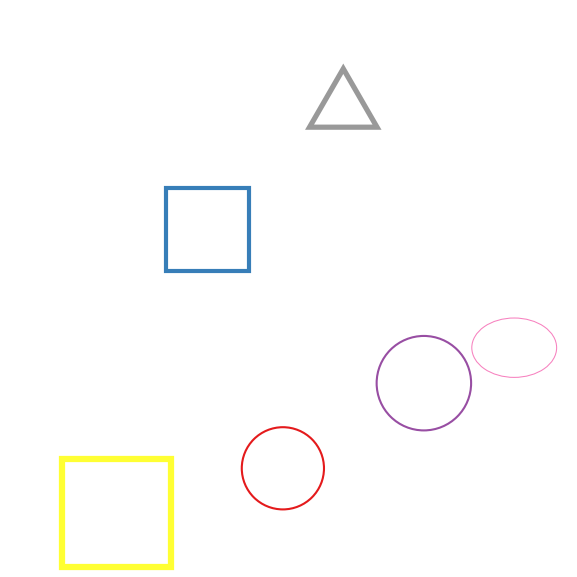[{"shape": "circle", "thickness": 1, "radius": 0.36, "center": [0.49, 0.188]}, {"shape": "square", "thickness": 2, "radius": 0.36, "center": [0.359, 0.602]}, {"shape": "circle", "thickness": 1, "radius": 0.41, "center": [0.734, 0.336]}, {"shape": "square", "thickness": 3, "radius": 0.47, "center": [0.202, 0.11]}, {"shape": "oval", "thickness": 0.5, "radius": 0.37, "center": [0.89, 0.397]}, {"shape": "triangle", "thickness": 2.5, "radius": 0.34, "center": [0.594, 0.813]}]